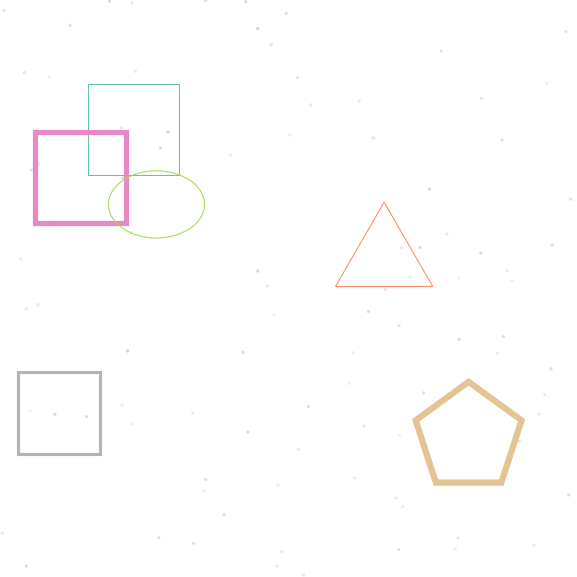[{"shape": "square", "thickness": 0.5, "radius": 0.4, "center": [0.231, 0.775]}, {"shape": "triangle", "thickness": 0.5, "radius": 0.49, "center": [0.665, 0.552]}, {"shape": "square", "thickness": 2.5, "radius": 0.4, "center": [0.139, 0.692]}, {"shape": "oval", "thickness": 0.5, "radius": 0.42, "center": [0.271, 0.645]}, {"shape": "pentagon", "thickness": 3, "radius": 0.48, "center": [0.811, 0.242]}, {"shape": "square", "thickness": 1.5, "radius": 0.35, "center": [0.102, 0.284]}]